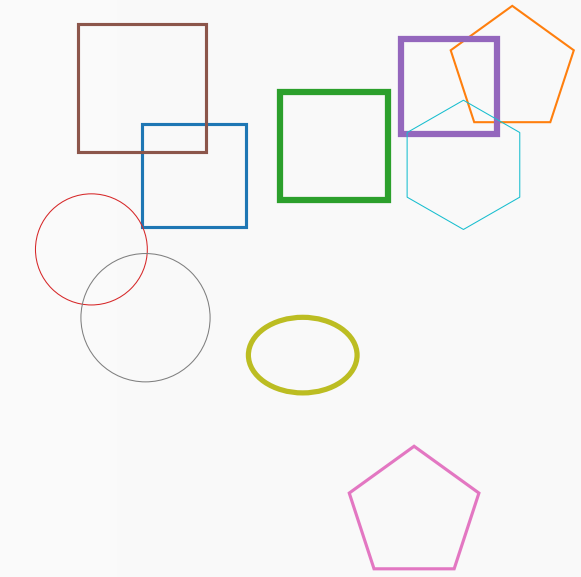[{"shape": "square", "thickness": 1.5, "radius": 0.45, "center": [0.334, 0.695]}, {"shape": "pentagon", "thickness": 1, "radius": 0.56, "center": [0.881, 0.878]}, {"shape": "square", "thickness": 3, "radius": 0.47, "center": [0.575, 0.746]}, {"shape": "circle", "thickness": 0.5, "radius": 0.48, "center": [0.157, 0.567]}, {"shape": "square", "thickness": 3, "radius": 0.41, "center": [0.773, 0.85]}, {"shape": "square", "thickness": 1.5, "radius": 0.55, "center": [0.244, 0.847]}, {"shape": "pentagon", "thickness": 1.5, "radius": 0.59, "center": [0.712, 0.109]}, {"shape": "circle", "thickness": 0.5, "radius": 0.56, "center": [0.25, 0.449]}, {"shape": "oval", "thickness": 2.5, "radius": 0.47, "center": [0.521, 0.384]}, {"shape": "hexagon", "thickness": 0.5, "radius": 0.56, "center": [0.797, 0.714]}]